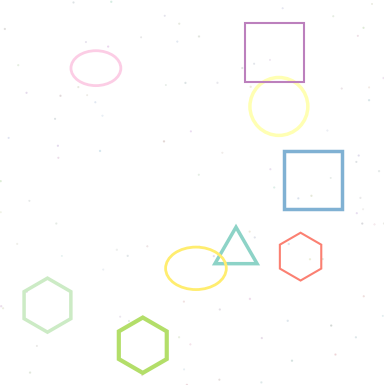[{"shape": "triangle", "thickness": 2.5, "radius": 0.32, "center": [0.613, 0.347]}, {"shape": "circle", "thickness": 2.5, "radius": 0.38, "center": [0.724, 0.724]}, {"shape": "hexagon", "thickness": 1.5, "radius": 0.31, "center": [0.781, 0.333]}, {"shape": "square", "thickness": 2.5, "radius": 0.38, "center": [0.814, 0.532]}, {"shape": "hexagon", "thickness": 3, "radius": 0.36, "center": [0.371, 0.103]}, {"shape": "oval", "thickness": 2, "radius": 0.32, "center": [0.249, 0.823]}, {"shape": "square", "thickness": 1.5, "radius": 0.38, "center": [0.712, 0.863]}, {"shape": "hexagon", "thickness": 2.5, "radius": 0.35, "center": [0.123, 0.207]}, {"shape": "oval", "thickness": 2, "radius": 0.39, "center": [0.509, 0.303]}]